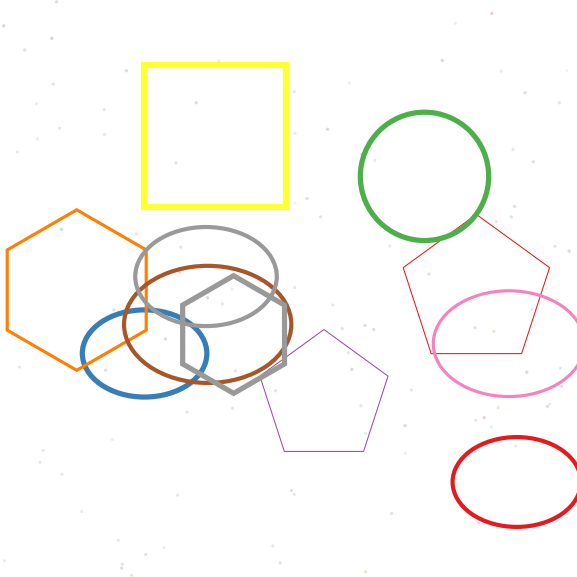[{"shape": "oval", "thickness": 2, "radius": 0.56, "center": [0.895, 0.165]}, {"shape": "pentagon", "thickness": 0.5, "radius": 0.67, "center": [0.825, 0.495]}, {"shape": "oval", "thickness": 2.5, "radius": 0.54, "center": [0.25, 0.387]}, {"shape": "circle", "thickness": 2.5, "radius": 0.56, "center": [0.735, 0.694]}, {"shape": "pentagon", "thickness": 0.5, "radius": 0.58, "center": [0.561, 0.312]}, {"shape": "hexagon", "thickness": 1.5, "radius": 0.69, "center": [0.133, 0.497]}, {"shape": "square", "thickness": 3, "radius": 0.61, "center": [0.373, 0.764]}, {"shape": "oval", "thickness": 2, "radius": 0.72, "center": [0.36, 0.437]}, {"shape": "oval", "thickness": 1.5, "radius": 0.65, "center": [0.881, 0.404]}, {"shape": "hexagon", "thickness": 2.5, "radius": 0.51, "center": [0.404, 0.42]}, {"shape": "oval", "thickness": 2, "radius": 0.61, "center": [0.357, 0.52]}]